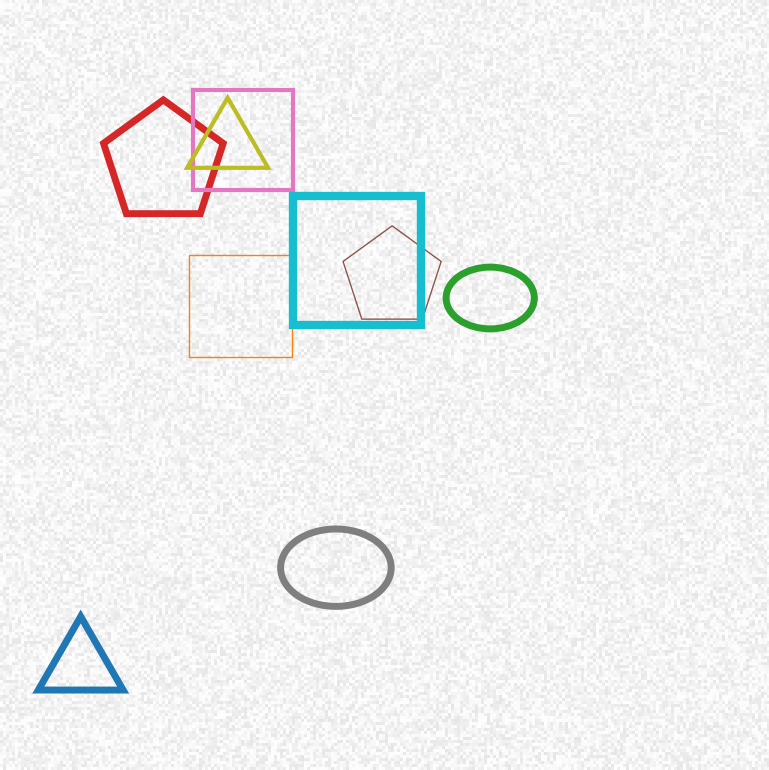[{"shape": "triangle", "thickness": 2.5, "radius": 0.32, "center": [0.105, 0.136]}, {"shape": "square", "thickness": 0.5, "radius": 0.33, "center": [0.312, 0.603]}, {"shape": "oval", "thickness": 2.5, "radius": 0.29, "center": [0.637, 0.613]}, {"shape": "pentagon", "thickness": 2.5, "radius": 0.41, "center": [0.212, 0.789]}, {"shape": "pentagon", "thickness": 0.5, "radius": 0.33, "center": [0.509, 0.64]}, {"shape": "square", "thickness": 1.5, "radius": 0.32, "center": [0.316, 0.819]}, {"shape": "oval", "thickness": 2.5, "radius": 0.36, "center": [0.436, 0.263]}, {"shape": "triangle", "thickness": 1.5, "radius": 0.3, "center": [0.296, 0.812]}, {"shape": "square", "thickness": 3, "radius": 0.42, "center": [0.464, 0.662]}]